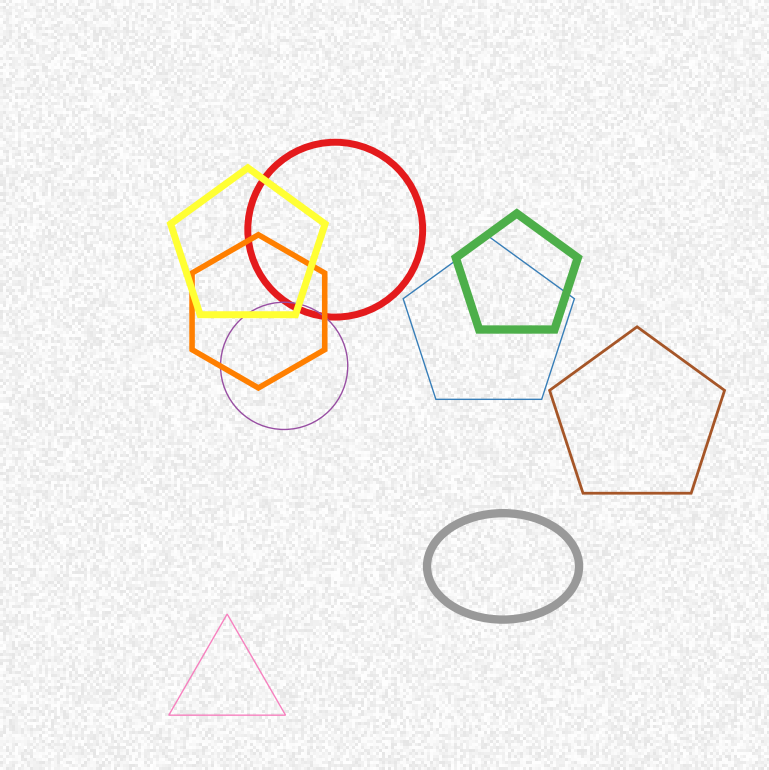[{"shape": "circle", "thickness": 2.5, "radius": 0.57, "center": [0.435, 0.702]}, {"shape": "pentagon", "thickness": 0.5, "radius": 0.58, "center": [0.635, 0.576]}, {"shape": "pentagon", "thickness": 3, "radius": 0.42, "center": [0.671, 0.639]}, {"shape": "circle", "thickness": 0.5, "radius": 0.41, "center": [0.369, 0.525]}, {"shape": "hexagon", "thickness": 2, "radius": 0.5, "center": [0.336, 0.596]}, {"shape": "pentagon", "thickness": 2.5, "radius": 0.53, "center": [0.322, 0.677]}, {"shape": "pentagon", "thickness": 1, "radius": 0.6, "center": [0.827, 0.456]}, {"shape": "triangle", "thickness": 0.5, "radius": 0.44, "center": [0.295, 0.115]}, {"shape": "oval", "thickness": 3, "radius": 0.49, "center": [0.653, 0.264]}]